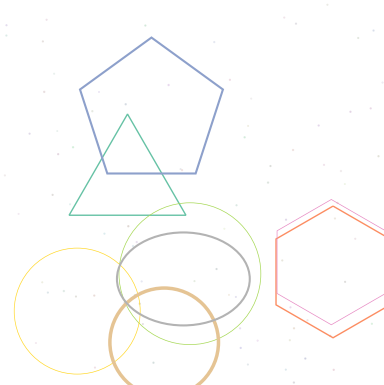[{"shape": "triangle", "thickness": 1, "radius": 0.88, "center": [0.331, 0.529]}, {"shape": "hexagon", "thickness": 1, "radius": 0.86, "center": [0.865, 0.294]}, {"shape": "pentagon", "thickness": 1.5, "radius": 0.98, "center": [0.393, 0.707]}, {"shape": "hexagon", "thickness": 0.5, "radius": 0.81, "center": [0.861, 0.319]}, {"shape": "circle", "thickness": 0.5, "radius": 0.92, "center": [0.493, 0.289]}, {"shape": "circle", "thickness": 0.5, "radius": 0.82, "center": [0.201, 0.192]}, {"shape": "circle", "thickness": 2.5, "radius": 0.71, "center": [0.426, 0.111]}, {"shape": "oval", "thickness": 1.5, "radius": 0.86, "center": [0.476, 0.275]}]